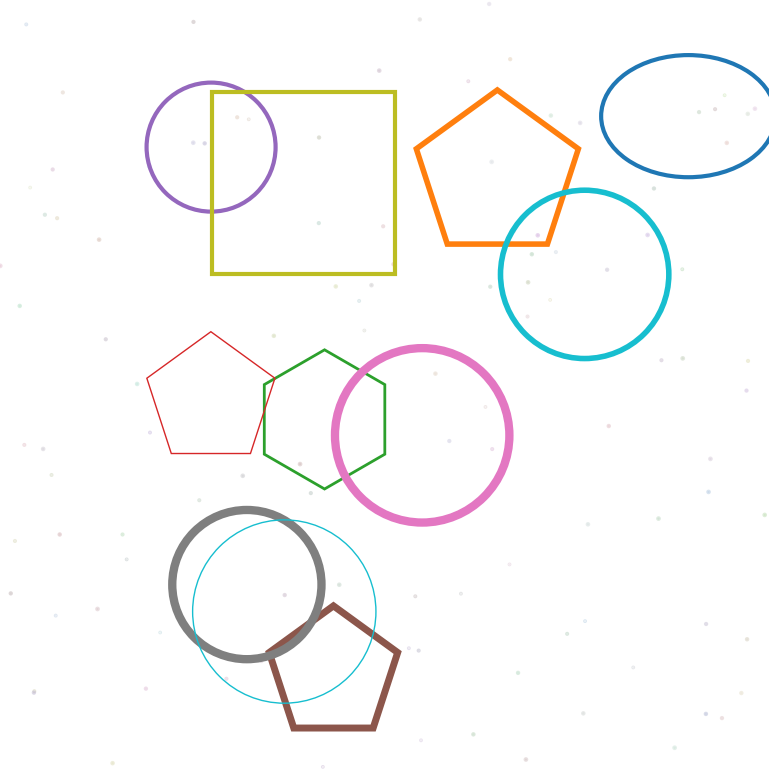[{"shape": "oval", "thickness": 1.5, "radius": 0.57, "center": [0.894, 0.849]}, {"shape": "pentagon", "thickness": 2, "radius": 0.55, "center": [0.646, 0.773]}, {"shape": "hexagon", "thickness": 1, "radius": 0.45, "center": [0.422, 0.455]}, {"shape": "pentagon", "thickness": 0.5, "radius": 0.44, "center": [0.274, 0.482]}, {"shape": "circle", "thickness": 1.5, "radius": 0.42, "center": [0.274, 0.809]}, {"shape": "pentagon", "thickness": 2.5, "radius": 0.44, "center": [0.433, 0.125]}, {"shape": "circle", "thickness": 3, "radius": 0.57, "center": [0.548, 0.435]}, {"shape": "circle", "thickness": 3, "radius": 0.48, "center": [0.321, 0.241]}, {"shape": "square", "thickness": 1.5, "radius": 0.59, "center": [0.395, 0.762]}, {"shape": "circle", "thickness": 2, "radius": 0.55, "center": [0.759, 0.644]}, {"shape": "circle", "thickness": 0.5, "radius": 0.6, "center": [0.369, 0.206]}]